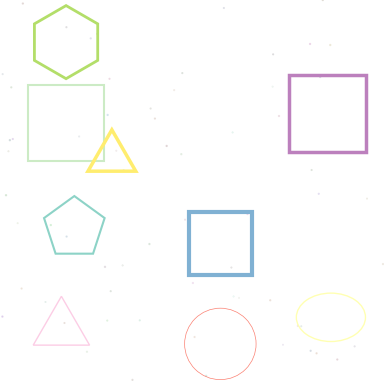[{"shape": "pentagon", "thickness": 1.5, "radius": 0.41, "center": [0.193, 0.408]}, {"shape": "oval", "thickness": 1, "radius": 0.45, "center": [0.86, 0.176]}, {"shape": "circle", "thickness": 0.5, "radius": 0.46, "center": [0.572, 0.107]}, {"shape": "square", "thickness": 3, "radius": 0.41, "center": [0.574, 0.368]}, {"shape": "hexagon", "thickness": 2, "radius": 0.47, "center": [0.172, 0.891]}, {"shape": "triangle", "thickness": 1, "radius": 0.42, "center": [0.159, 0.146]}, {"shape": "square", "thickness": 2.5, "radius": 0.5, "center": [0.851, 0.704]}, {"shape": "square", "thickness": 1.5, "radius": 0.49, "center": [0.172, 0.681]}, {"shape": "triangle", "thickness": 2.5, "radius": 0.36, "center": [0.291, 0.591]}]